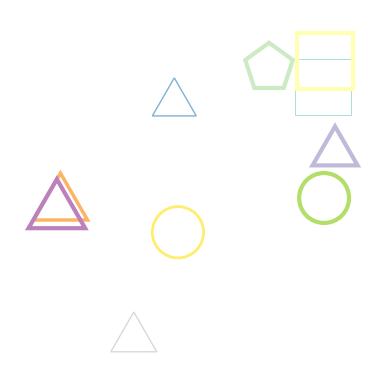[{"shape": "square", "thickness": 0.5, "radius": 0.36, "center": [0.838, 0.775]}, {"shape": "square", "thickness": 3, "radius": 0.36, "center": [0.844, 0.841]}, {"shape": "triangle", "thickness": 3, "radius": 0.34, "center": [0.87, 0.604]}, {"shape": "triangle", "thickness": 1, "radius": 0.33, "center": [0.453, 0.732]}, {"shape": "triangle", "thickness": 2.5, "radius": 0.41, "center": [0.157, 0.469]}, {"shape": "circle", "thickness": 3, "radius": 0.32, "center": [0.842, 0.486]}, {"shape": "triangle", "thickness": 1, "radius": 0.34, "center": [0.347, 0.121]}, {"shape": "triangle", "thickness": 3, "radius": 0.42, "center": [0.148, 0.45]}, {"shape": "pentagon", "thickness": 3, "radius": 0.32, "center": [0.699, 0.824]}, {"shape": "circle", "thickness": 2, "radius": 0.33, "center": [0.462, 0.397]}]